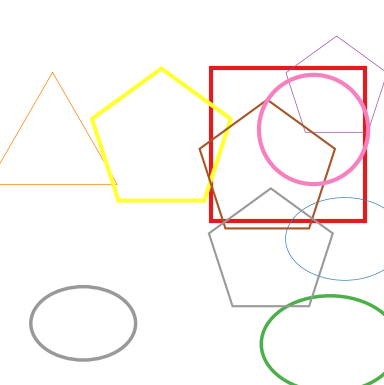[{"shape": "square", "thickness": 3, "radius": 1.0, "center": [0.747, 0.624]}, {"shape": "oval", "thickness": 0.5, "radius": 0.77, "center": [0.895, 0.379]}, {"shape": "oval", "thickness": 2.5, "radius": 0.89, "center": [0.857, 0.107]}, {"shape": "pentagon", "thickness": 0.5, "radius": 0.69, "center": [0.874, 0.768]}, {"shape": "triangle", "thickness": 0.5, "radius": 0.97, "center": [0.136, 0.618]}, {"shape": "pentagon", "thickness": 3, "radius": 0.95, "center": [0.419, 0.633]}, {"shape": "pentagon", "thickness": 1.5, "radius": 0.92, "center": [0.694, 0.556]}, {"shape": "circle", "thickness": 3, "radius": 0.71, "center": [0.814, 0.664]}, {"shape": "oval", "thickness": 2.5, "radius": 0.68, "center": [0.216, 0.16]}, {"shape": "pentagon", "thickness": 1.5, "radius": 0.85, "center": [0.703, 0.341]}]